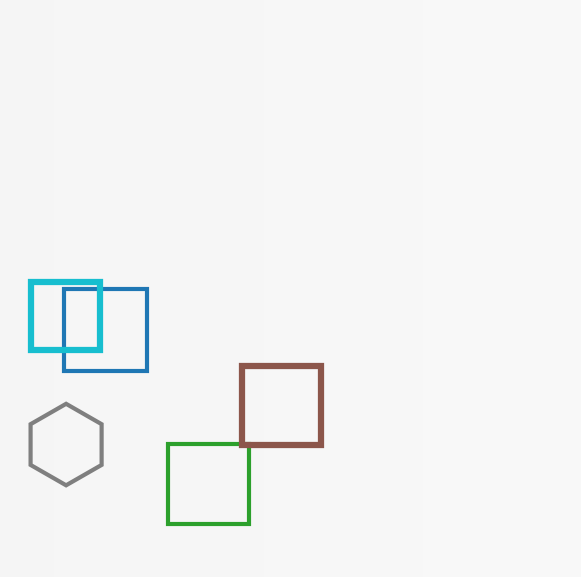[{"shape": "square", "thickness": 2, "radius": 0.36, "center": [0.182, 0.428]}, {"shape": "square", "thickness": 2, "radius": 0.35, "center": [0.358, 0.161]}, {"shape": "square", "thickness": 3, "radius": 0.34, "center": [0.484, 0.297]}, {"shape": "hexagon", "thickness": 2, "radius": 0.35, "center": [0.114, 0.229]}, {"shape": "square", "thickness": 3, "radius": 0.3, "center": [0.113, 0.452]}]